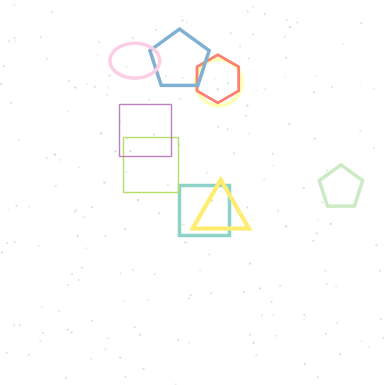[{"shape": "square", "thickness": 2.5, "radius": 0.33, "center": [0.53, 0.456]}, {"shape": "circle", "thickness": 2.5, "radius": 0.3, "center": [0.568, 0.786]}, {"shape": "hexagon", "thickness": 2, "radius": 0.31, "center": [0.566, 0.795]}, {"shape": "pentagon", "thickness": 2.5, "radius": 0.4, "center": [0.466, 0.844]}, {"shape": "square", "thickness": 1, "radius": 0.36, "center": [0.391, 0.573]}, {"shape": "oval", "thickness": 2.5, "radius": 0.32, "center": [0.35, 0.842]}, {"shape": "square", "thickness": 1, "radius": 0.34, "center": [0.376, 0.662]}, {"shape": "pentagon", "thickness": 2.5, "radius": 0.3, "center": [0.886, 0.513]}, {"shape": "triangle", "thickness": 3, "radius": 0.42, "center": [0.573, 0.449]}]